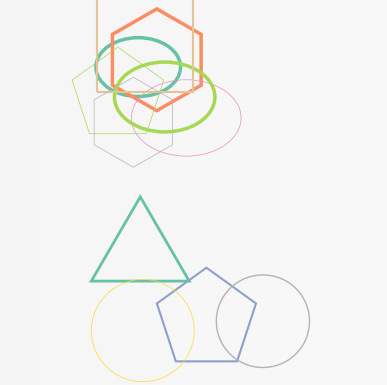[{"shape": "oval", "thickness": 2.5, "radius": 0.55, "center": [0.357, 0.826]}, {"shape": "triangle", "thickness": 2, "radius": 0.73, "center": [0.362, 0.343]}, {"shape": "hexagon", "thickness": 2.5, "radius": 0.66, "center": [0.405, 0.845]}, {"shape": "pentagon", "thickness": 1.5, "radius": 0.67, "center": [0.533, 0.17]}, {"shape": "oval", "thickness": 0.5, "radius": 0.71, "center": [0.481, 0.694]}, {"shape": "oval", "thickness": 2.5, "radius": 0.65, "center": [0.425, 0.748]}, {"shape": "pentagon", "thickness": 0.5, "radius": 0.62, "center": [0.304, 0.753]}, {"shape": "circle", "thickness": 0.5, "radius": 0.66, "center": [0.369, 0.141]}, {"shape": "square", "thickness": 1.5, "radius": 0.62, "center": [0.374, 0.883]}, {"shape": "hexagon", "thickness": 0.5, "radius": 0.58, "center": [0.344, 0.682]}, {"shape": "circle", "thickness": 1, "radius": 0.6, "center": [0.679, 0.166]}]